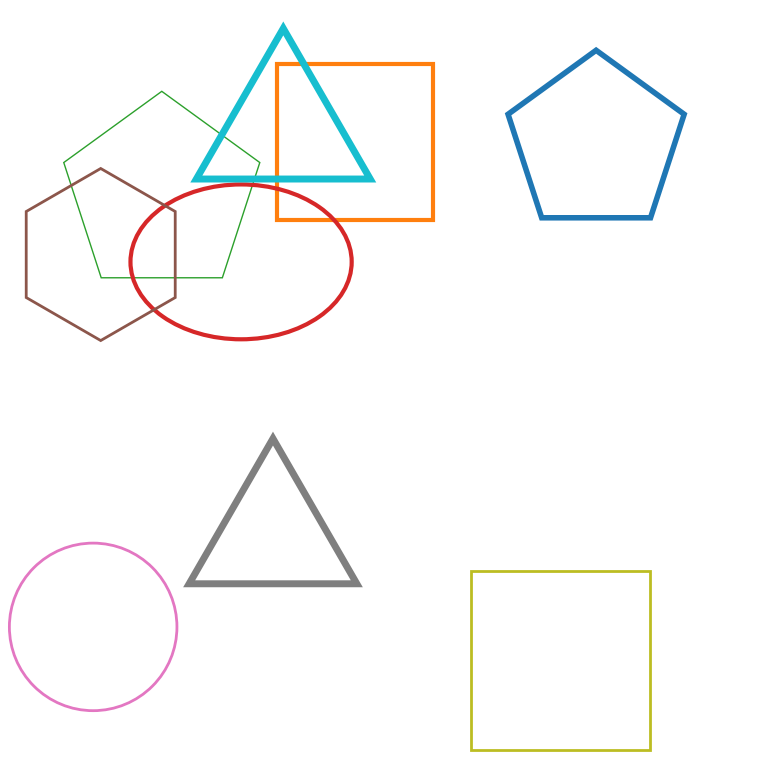[{"shape": "pentagon", "thickness": 2, "radius": 0.6, "center": [0.774, 0.814]}, {"shape": "square", "thickness": 1.5, "radius": 0.51, "center": [0.461, 0.815]}, {"shape": "pentagon", "thickness": 0.5, "radius": 0.67, "center": [0.21, 0.748]}, {"shape": "oval", "thickness": 1.5, "radius": 0.72, "center": [0.313, 0.66]}, {"shape": "hexagon", "thickness": 1, "radius": 0.56, "center": [0.131, 0.669]}, {"shape": "circle", "thickness": 1, "radius": 0.54, "center": [0.121, 0.186]}, {"shape": "triangle", "thickness": 2.5, "radius": 0.63, "center": [0.355, 0.305]}, {"shape": "square", "thickness": 1, "radius": 0.58, "center": [0.728, 0.142]}, {"shape": "triangle", "thickness": 2.5, "radius": 0.65, "center": [0.368, 0.833]}]